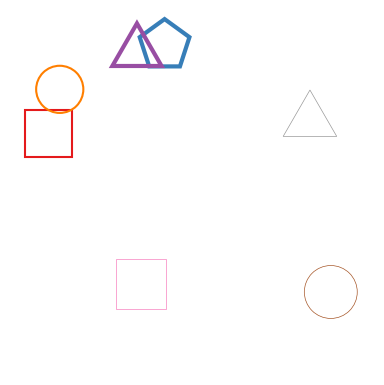[{"shape": "square", "thickness": 1.5, "radius": 0.3, "center": [0.126, 0.653]}, {"shape": "pentagon", "thickness": 3, "radius": 0.34, "center": [0.427, 0.882]}, {"shape": "triangle", "thickness": 3, "radius": 0.37, "center": [0.356, 0.865]}, {"shape": "circle", "thickness": 1.5, "radius": 0.31, "center": [0.155, 0.768]}, {"shape": "circle", "thickness": 0.5, "radius": 0.34, "center": [0.859, 0.242]}, {"shape": "square", "thickness": 0.5, "radius": 0.32, "center": [0.366, 0.262]}, {"shape": "triangle", "thickness": 0.5, "radius": 0.4, "center": [0.805, 0.686]}]